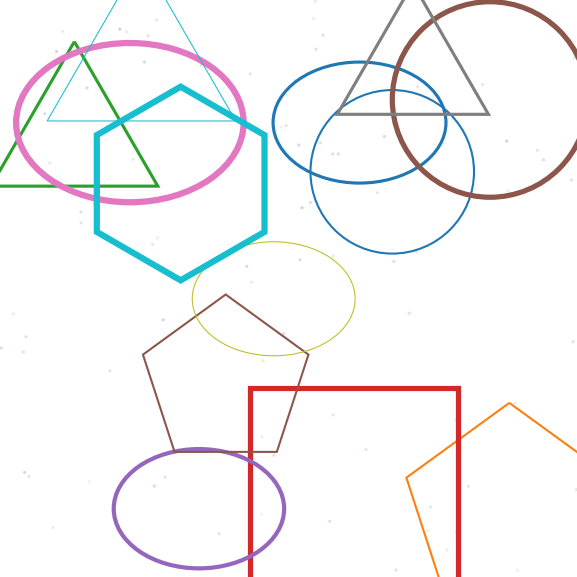[{"shape": "oval", "thickness": 1.5, "radius": 0.75, "center": [0.623, 0.787]}, {"shape": "circle", "thickness": 1, "radius": 0.71, "center": [0.679, 0.702]}, {"shape": "pentagon", "thickness": 1, "radius": 0.94, "center": [0.882, 0.114]}, {"shape": "triangle", "thickness": 1.5, "radius": 0.83, "center": [0.129, 0.76]}, {"shape": "square", "thickness": 2.5, "radius": 0.9, "center": [0.613, 0.147]}, {"shape": "oval", "thickness": 2, "radius": 0.74, "center": [0.344, 0.118]}, {"shape": "pentagon", "thickness": 1, "radius": 0.75, "center": [0.391, 0.339]}, {"shape": "circle", "thickness": 2.5, "radius": 0.85, "center": [0.849, 0.827]}, {"shape": "oval", "thickness": 3, "radius": 0.98, "center": [0.225, 0.787]}, {"shape": "triangle", "thickness": 1.5, "radius": 0.76, "center": [0.715, 0.877]}, {"shape": "oval", "thickness": 0.5, "radius": 0.71, "center": [0.474, 0.482]}, {"shape": "hexagon", "thickness": 3, "radius": 0.84, "center": [0.313, 0.681]}, {"shape": "triangle", "thickness": 0.5, "radius": 0.94, "center": [0.245, 0.884]}]